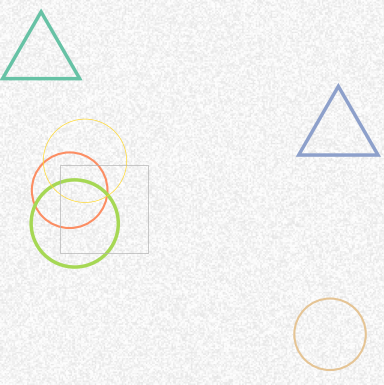[{"shape": "triangle", "thickness": 2.5, "radius": 0.58, "center": [0.107, 0.854]}, {"shape": "circle", "thickness": 1.5, "radius": 0.49, "center": [0.181, 0.506]}, {"shape": "triangle", "thickness": 2.5, "radius": 0.6, "center": [0.879, 0.657]}, {"shape": "circle", "thickness": 2.5, "radius": 0.57, "center": [0.194, 0.42]}, {"shape": "circle", "thickness": 0.5, "radius": 0.54, "center": [0.221, 0.582]}, {"shape": "circle", "thickness": 1.5, "radius": 0.46, "center": [0.857, 0.132]}, {"shape": "square", "thickness": 0.5, "radius": 0.57, "center": [0.269, 0.458]}]